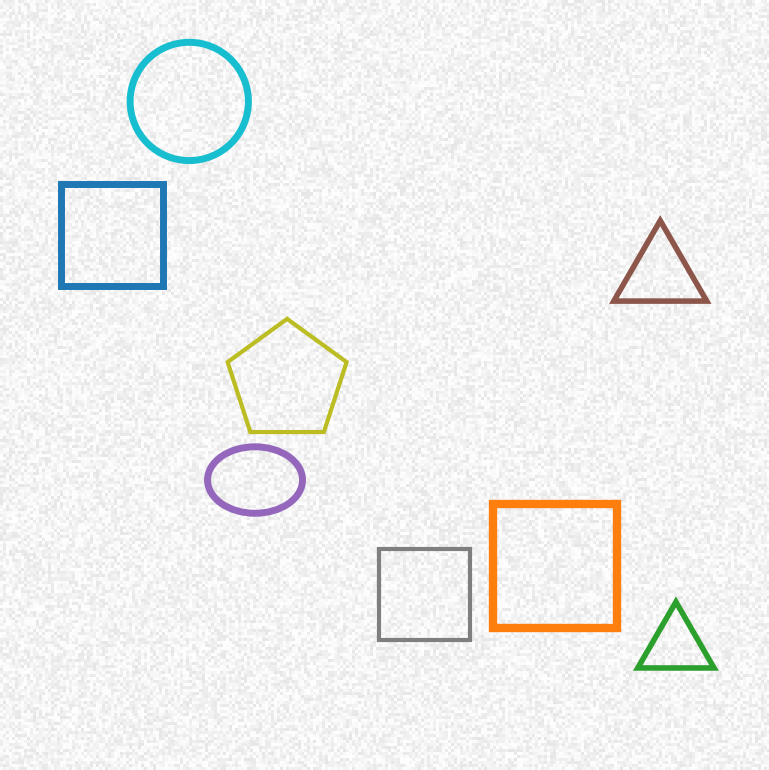[{"shape": "square", "thickness": 2.5, "radius": 0.33, "center": [0.145, 0.695]}, {"shape": "square", "thickness": 3, "radius": 0.4, "center": [0.721, 0.265]}, {"shape": "triangle", "thickness": 2, "radius": 0.29, "center": [0.878, 0.161]}, {"shape": "oval", "thickness": 2.5, "radius": 0.31, "center": [0.331, 0.377]}, {"shape": "triangle", "thickness": 2, "radius": 0.35, "center": [0.857, 0.644]}, {"shape": "square", "thickness": 1.5, "radius": 0.29, "center": [0.551, 0.228]}, {"shape": "pentagon", "thickness": 1.5, "radius": 0.41, "center": [0.373, 0.505]}, {"shape": "circle", "thickness": 2.5, "radius": 0.38, "center": [0.246, 0.868]}]